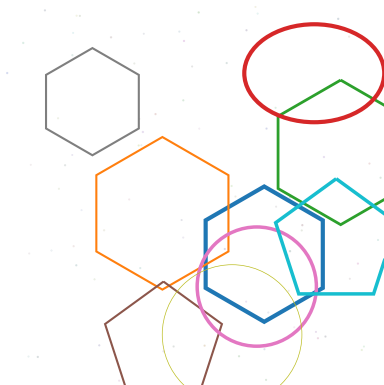[{"shape": "hexagon", "thickness": 3, "radius": 0.88, "center": [0.686, 0.34]}, {"shape": "hexagon", "thickness": 1.5, "radius": 0.99, "center": [0.422, 0.446]}, {"shape": "hexagon", "thickness": 2, "radius": 0.94, "center": [0.885, 0.604]}, {"shape": "oval", "thickness": 3, "radius": 0.91, "center": [0.816, 0.81]}, {"shape": "pentagon", "thickness": 1.5, "radius": 0.8, "center": [0.425, 0.109]}, {"shape": "circle", "thickness": 2.5, "radius": 0.77, "center": [0.667, 0.256]}, {"shape": "hexagon", "thickness": 1.5, "radius": 0.7, "center": [0.24, 0.736]}, {"shape": "circle", "thickness": 0.5, "radius": 0.91, "center": [0.603, 0.131]}, {"shape": "pentagon", "thickness": 2.5, "radius": 0.83, "center": [0.873, 0.37]}]